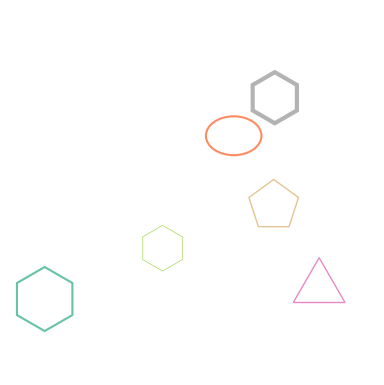[{"shape": "hexagon", "thickness": 1.5, "radius": 0.42, "center": [0.116, 0.223]}, {"shape": "oval", "thickness": 1.5, "radius": 0.36, "center": [0.607, 0.647]}, {"shape": "triangle", "thickness": 1, "radius": 0.39, "center": [0.829, 0.253]}, {"shape": "hexagon", "thickness": 0.5, "radius": 0.3, "center": [0.422, 0.355]}, {"shape": "pentagon", "thickness": 1, "radius": 0.34, "center": [0.711, 0.466]}, {"shape": "hexagon", "thickness": 3, "radius": 0.33, "center": [0.714, 0.746]}]